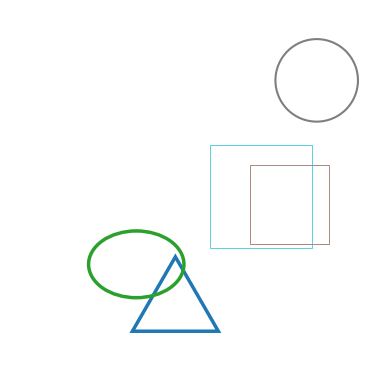[{"shape": "triangle", "thickness": 2.5, "radius": 0.64, "center": [0.456, 0.204]}, {"shape": "oval", "thickness": 2.5, "radius": 0.62, "center": [0.354, 0.313]}, {"shape": "square", "thickness": 0.5, "radius": 0.51, "center": [0.752, 0.468]}, {"shape": "circle", "thickness": 1.5, "radius": 0.54, "center": [0.823, 0.791]}, {"shape": "square", "thickness": 0.5, "radius": 0.66, "center": [0.678, 0.49]}]